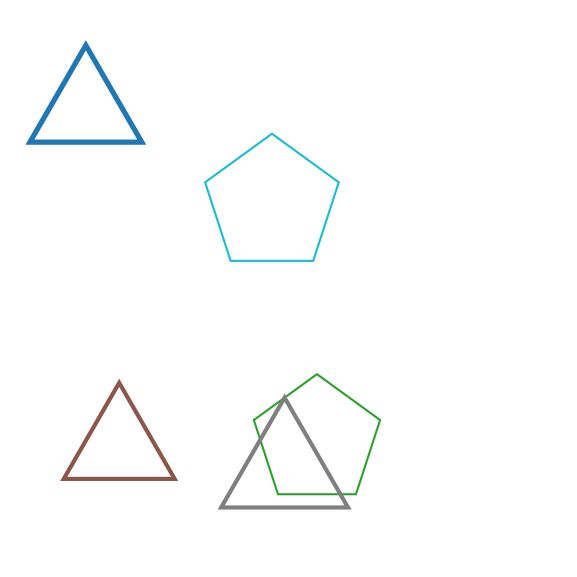[{"shape": "triangle", "thickness": 2.5, "radius": 0.56, "center": [0.149, 0.809]}, {"shape": "pentagon", "thickness": 1, "radius": 0.57, "center": [0.549, 0.236]}, {"shape": "triangle", "thickness": 2, "radius": 0.55, "center": [0.206, 0.225]}, {"shape": "triangle", "thickness": 2, "radius": 0.63, "center": [0.493, 0.184]}, {"shape": "pentagon", "thickness": 1, "radius": 0.61, "center": [0.471, 0.646]}]